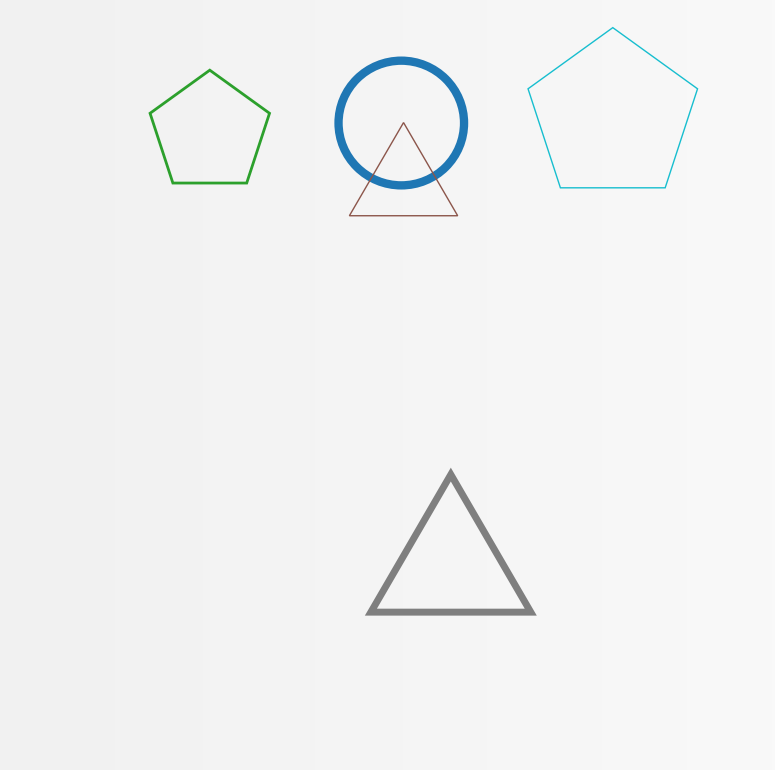[{"shape": "circle", "thickness": 3, "radius": 0.4, "center": [0.518, 0.84]}, {"shape": "pentagon", "thickness": 1, "radius": 0.41, "center": [0.271, 0.828]}, {"shape": "triangle", "thickness": 0.5, "radius": 0.4, "center": [0.521, 0.76]}, {"shape": "triangle", "thickness": 2.5, "radius": 0.6, "center": [0.582, 0.265]}, {"shape": "pentagon", "thickness": 0.5, "radius": 0.57, "center": [0.791, 0.849]}]